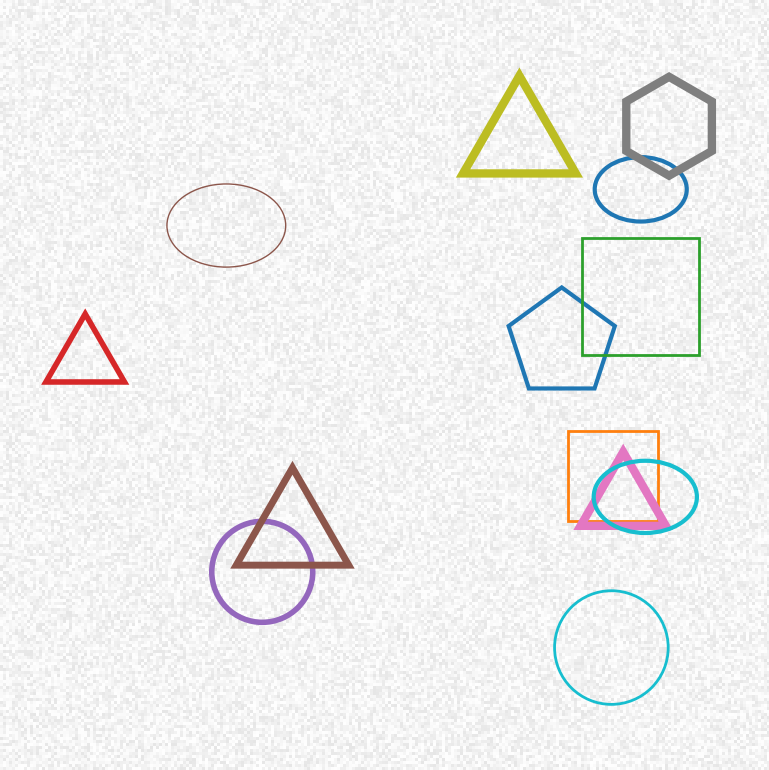[{"shape": "pentagon", "thickness": 1.5, "radius": 0.36, "center": [0.73, 0.554]}, {"shape": "oval", "thickness": 1.5, "radius": 0.3, "center": [0.832, 0.754]}, {"shape": "square", "thickness": 1, "radius": 0.29, "center": [0.796, 0.382]}, {"shape": "square", "thickness": 1, "radius": 0.38, "center": [0.832, 0.614]}, {"shape": "triangle", "thickness": 2, "radius": 0.29, "center": [0.111, 0.533]}, {"shape": "circle", "thickness": 2, "radius": 0.33, "center": [0.341, 0.257]}, {"shape": "oval", "thickness": 0.5, "radius": 0.39, "center": [0.294, 0.707]}, {"shape": "triangle", "thickness": 2.5, "radius": 0.42, "center": [0.38, 0.308]}, {"shape": "triangle", "thickness": 3, "radius": 0.32, "center": [0.809, 0.349]}, {"shape": "hexagon", "thickness": 3, "radius": 0.32, "center": [0.869, 0.836]}, {"shape": "triangle", "thickness": 3, "radius": 0.42, "center": [0.675, 0.817]}, {"shape": "circle", "thickness": 1, "radius": 0.37, "center": [0.794, 0.159]}, {"shape": "oval", "thickness": 1.5, "radius": 0.34, "center": [0.838, 0.355]}]